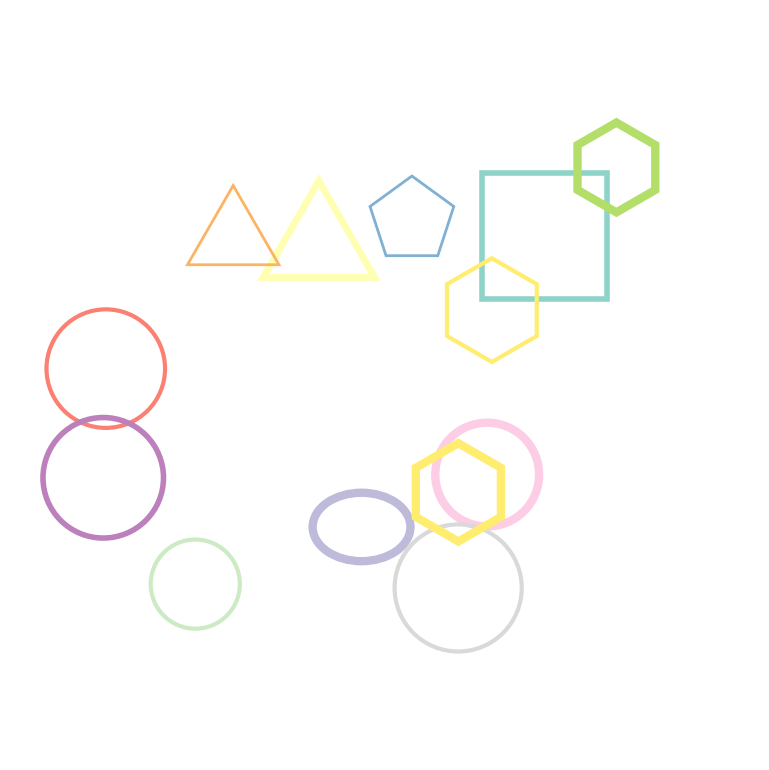[{"shape": "square", "thickness": 2, "radius": 0.41, "center": [0.707, 0.693]}, {"shape": "triangle", "thickness": 2.5, "radius": 0.42, "center": [0.414, 0.681]}, {"shape": "oval", "thickness": 3, "radius": 0.32, "center": [0.47, 0.316]}, {"shape": "circle", "thickness": 1.5, "radius": 0.38, "center": [0.137, 0.521]}, {"shape": "pentagon", "thickness": 1, "radius": 0.29, "center": [0.535, 0.714]}, {"shape": "triangle", "thickness": 1, "radius": 0.34, "center": [0.303, 0.69]}, {"shape": "hexagon", "thickness": 3, "radius": 0.29, "center": [0.801, 0.783]}, {"shape": "circle", "thickness": 3, "radius": 0.34, "center": [0.633, 0.384]}, {"shape": "circle", "thickness": 1.5, "radius": 0.41, "center": [0.595, 0.236]}, {"shape": "circle", "thickness": 2, "radius": 0.39, "center": [0.134, 0.38]}, {"shape": "circle", "thickness": 1.5, "radius": 0.29, "center": [0.254, 0.241]}, {"shape": "hexagon", "thickness": 3, "radius": 0.32, "center": [0.595, 0.361]}, {"shape": "hexagon", "thickness": 1.5, "radius": 0.34, "center": [0.639, 0.597]}]